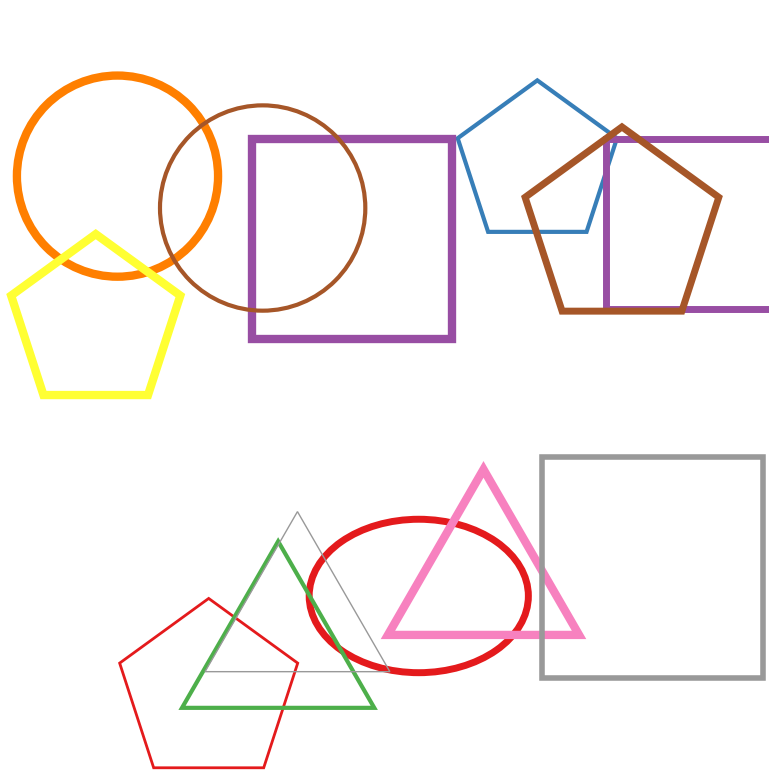[{"shape": "oval", "thickness": 2.5, "radius": 0.71, "center": [0.544, 0.226]}, {"shape": "pentagon", "thickness": 1, "radius": 0.61, "center": [0.271, 0.101]}, {"shape": "pentagon", "thickness": 1.5, "radius": 0.54, "center": [0.698, 0.787]}, {"shape": "triangle", "thickness": 1.5, "radius": 0.72, "center": [0.361, 0.153]}, {"shape": "square", "thickness": 2.5, "radius": 0.55, "center": [0.897, 0.709]}, {"shape": "square", "thickness": 3, "radius": 0.65, "center": [0.457, 0.69]}, {"shape": "circle", "thickness": 3, "radius": 0.65, "center": [0.153, 0.771]}, {"shape": "pentagon", "thickness": 3, "radius": 0.58, "center": [0.124, 0.58]}, {"shape": "pentagon", "thickness": 2.5, "radius": 0.66, "center": [0.808, 0.703]}, {"shape": "circle", "thickness": 1.5, "radius": 0.67, "center": [0.341, 0.73]}, {"shape": "triangle", "thickness": 3, "radius": 0.72, "center": [0.628, 0.247]}, {"shape": "triangle", "thickness": 0.5, "radius": 0.69, "center": [0.386, 0.197]}, {"shape": "square", "thickness": 2, "radius": 0.72, "center": [0.847, 0.263]}]